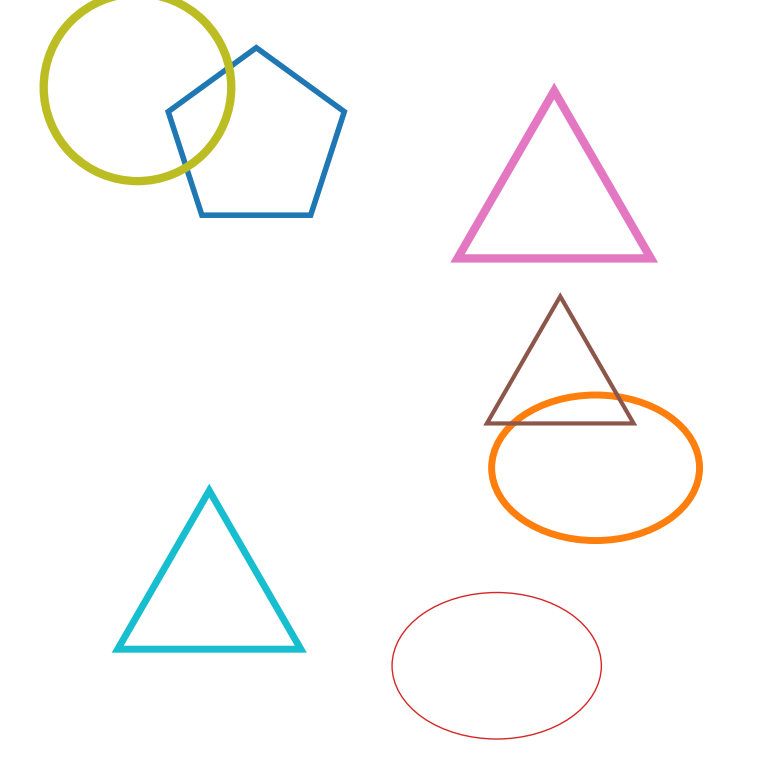[{"shape": "pentagon", "thickness": 2, "radius": 0.6, "center": [0.333, 0.818]}, {"shape": "oval", "thickness": 2.5, "radius": 0.68, "center": [0.774, 0.392]}, {"shape": "oval", "thickness": 0.5, "radius": 0.68, "center": [0.645, 0.135]}, {"shape": "triangle", "thickness": 1.5, "radius": 0.55, "center": [0.728, 0.505]}, {"shape": "triangle", "thickness": 3, "radius": 0.72, "center": [0.72, 0.737]}, {"shape": "circle", "thickness": 3, "radius": 0.61, "center": [0.179, 0.887]}, {"shape": "triangle", "thickness": 2.5, "radius": 0.69, "center": [0.272, 0.226]}]